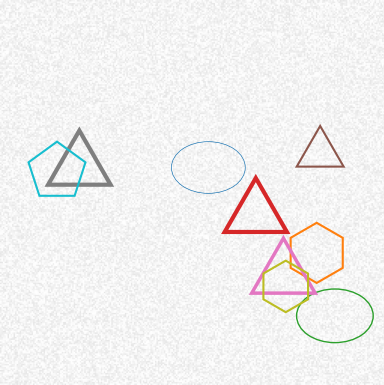[{"shape": "oval", "thickness": 0.5, "radius": 0.48, "center": [0.541, 0.565]}, {"shape": "hexagon", "thickness": 1.5, "radius": 0.39, "center": [0.823, 0.343]}, {"shape": "oval", "thickness": 1, "radius": 0.5, "center": [0.87, 0.18]}, {"shape": "triangle", "thickness": 3, "radius": 0.47, "center": [0.664, 0.444]}, {"shape": "triangle", "thickness": 1.5, "radius": 0.35, "center": [0.832, 0.602]}, {"shape": "triangle", "thickness": 2.5, "radius": 0.48, "center": [0.736, 0.286]}, {"shape": "triangle", "thickness": 3, "radius": 0.47, "center": [0.206, 0.567]}, {"shape": "hexagon", "thickness": 1.5, "radius": 0.33, "center": [0.742, 0.256]}, {"shape": "pentagon", "thickness": 1.5, "radius": 0.39, "center": [0.148, 0.554]}]